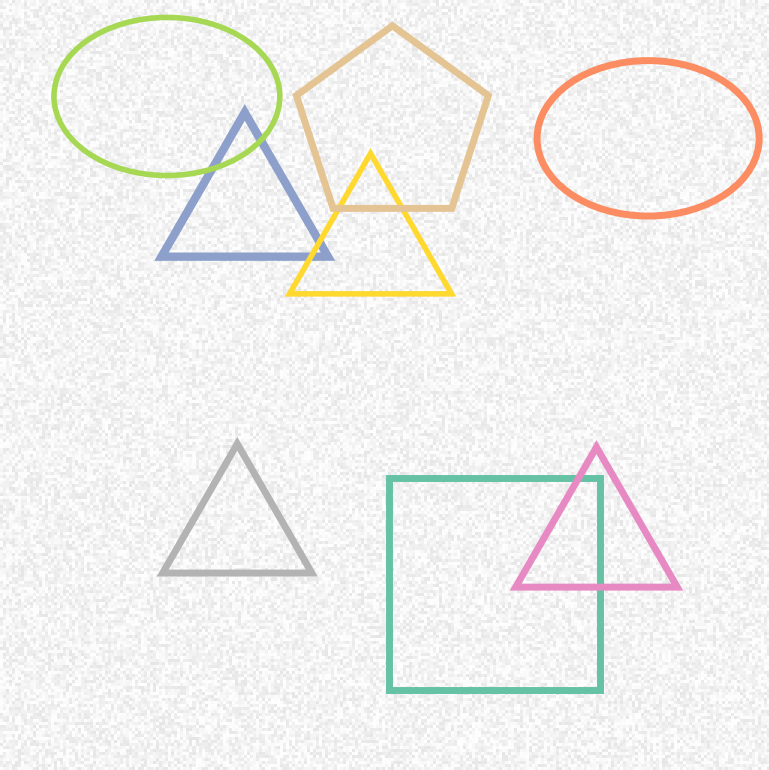[{"shape": "square", "thickness": 2.5, "radius": 0.69, "center": [0.642, 0.242]}, {"shape": "oval", "thickness": 2.5, "radius": 0.72, "center": [0.842, 0.82]}, {"shape": "triangle", "thickness": 3, "radius": 0.62, "center": [0.318, 0.729]}, {"shape": "triangle", "thickness": 2.5, "radius": 0.61, "center": [0.775, 0.298]}, {"shape": "oval", "thickness": 2, "radius": 0.73, "center": [0.217, 0.875]}, {"shape": "triangle", "thickness": 2, "radius": 0.61, "center": [0.481, 0.679]}, {"shape": "pentagon", "thickness": 2.5, "radius": 0.66, "center": [0.51, 0.835]}, {"shape": "triangle", "thickness": 2.5, "radius": 0.56, "center": [0.308, 0.312]}]